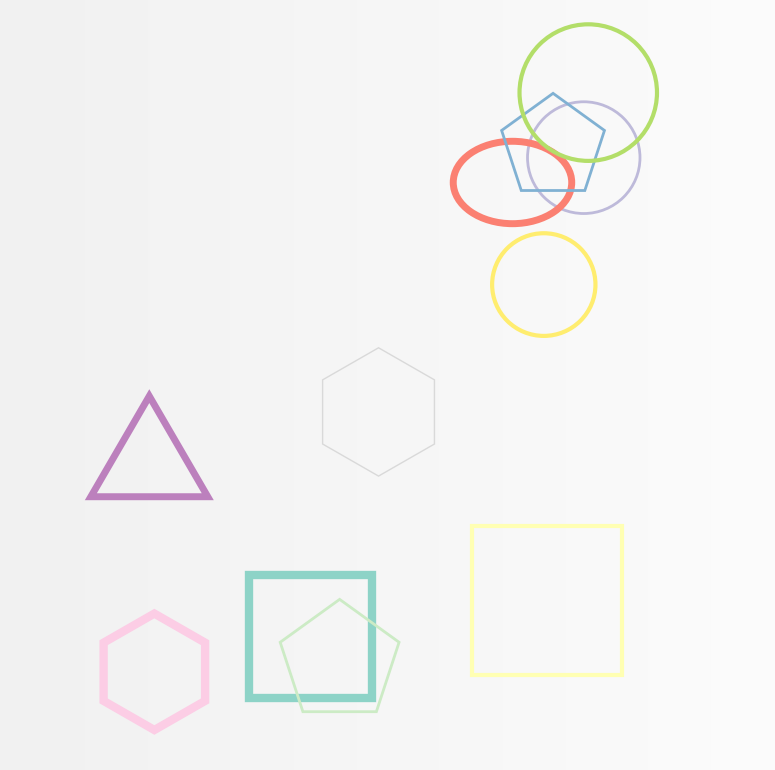[{"shape": "square", "thickness": 3, "radius": 0.4, "center": [0.401, 0.173]}, {"shape": "square", "thickness": 1.5, "radius": 0.48, "center": [0.706, 0.22]}, {"shape": "circle", "thickness": 1, "radius": 0.36, "center": [0.753, 0.795]}, {"shape": "oval", "thickness": 2.5, "radius": 0.38, "center": [0.661, 0.763]}, {"shape": "pentagon", "thickness": 1, "radius": 0.35, "center": [0.714, 0.809]}, {"shape": "circle", "thickness": 1.5, "radius": 0.44, "center": [0.759, 0.88]}, {"shape": "hexagon", "thickness": 3, "radius": 0.38, "center": [0.199, 0.128]}, {"shape": "hexagon", "thickness": 0.5, "radius": 0.42, "center": [0.488, 0.465]}, {"shape": "triangle", "thickness": 2.5, "radius": 0.44, "center": [0.193, 0.398]}, {"shape": "pentagon", "thickness": 1, "radius": 0.4, "center": [0.438, 0.141]}, {"shape": "circle", "thickness": 1.5, "radius": 0.33, "center": [0.702, 0.63]}]